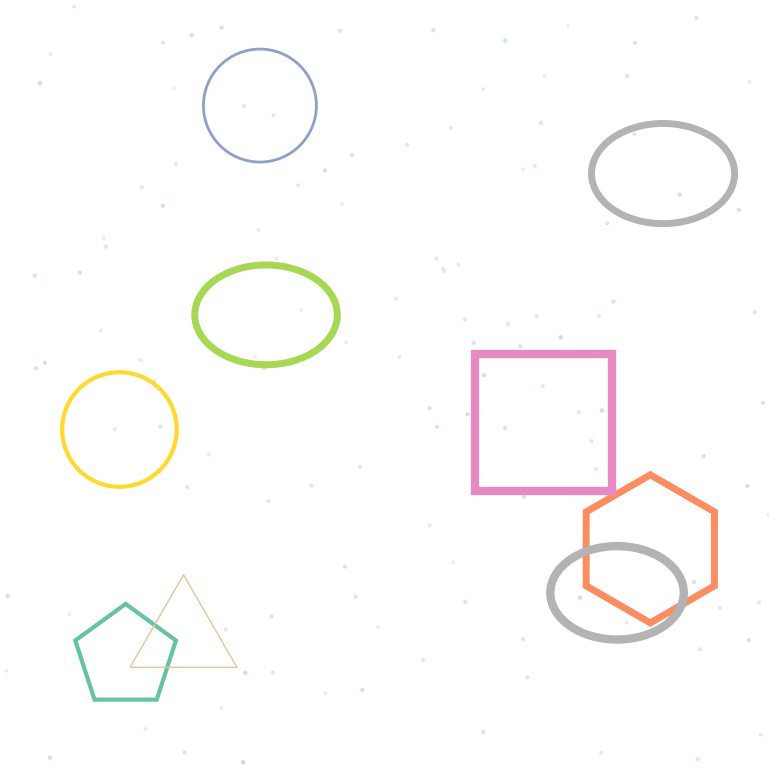[{"shape": "pentagon", "thickness": 1.5, "radius": 0.34, "center": [0.163, 0.147]}, {"shape": "hexagon", "thickness": 2.5, "radius": 0.48, "center": [0.845, 0.287]}, {"shape": "circle", "thickness": 1, "radius": 0.37, "center": [0.338, 0.863]}, {"shape": "square", "thickness": 3, "radius": 0.44, "center": [0.705, 0.452]}, {"shape": "oval", "thickness": 2.5, "radius": 0.46, "center": [0.346, 0.591]}, {"shape": "circle", "thickness": 1.5, "radius": 0.37, "center": [0.155, 0.442]}, {"shape": "triangle", "thickness": 0.5, "radius": 0.4, "center": [0.238, 0.173]}, {"shape": "oval", "thickness": 2.5, "radius": 0.46, "center": [0.861, 0.775]}, {"shape": "oval", "thickness": 3, "radius": 0.43, "center": [0.801, 0.23]}]